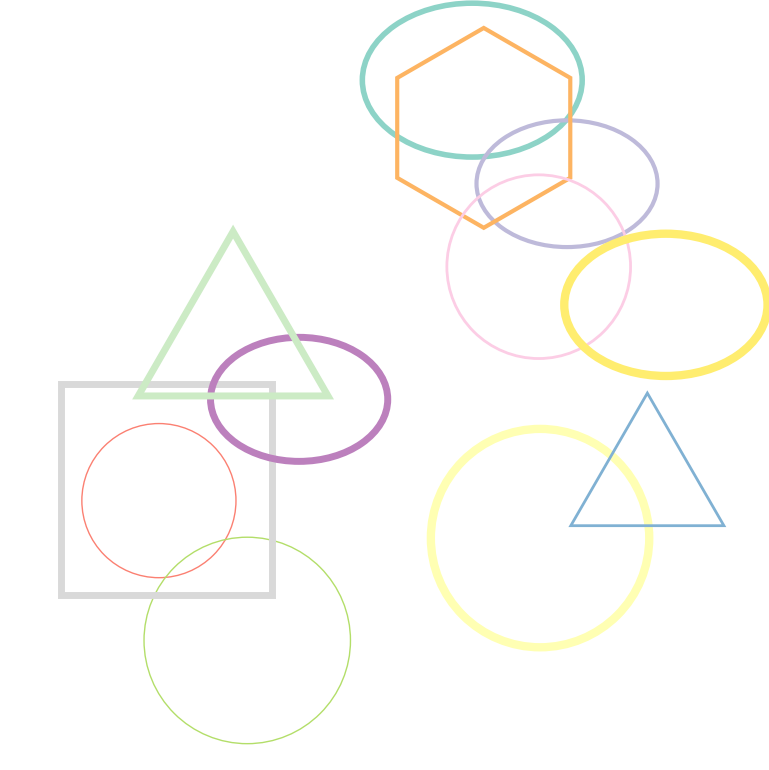[{"shape": "oval", "thickness": 2, "radius": 0.71, "center": [0.613, 0.896]}, {"shape": "circle", "thickness": 3, "radius": 0.71, "center": [0.701, 0.301]}, {"shape": "oval", "thickness": 1.5, "radius": 0.59, "center": [0.736, 0.761]}, {"shape": "circle", "thickness": 0.5, "radius": 0.5, "center": [0.206, 0.35]}, {"shape": "triangle", "thickness": 1, "radius": 0.57, "center": [0.841, 0.375]}, {"shape": "hexagon", "thickness": 1.5, "radius": 0.65, "center": [0.628, 0.834]}, {"shape": "circle", "thickness": 0.5, "radius": 0.67, "center": [0.321, 0.168]}, {"shape": "circle", "thickness": 1, "radius": 0.6, "center": [0.7, 0.654]}, {"shape": "square", "thickness": 2.5, "radius": 0.68, "center": [0.216, 0.365]}, {"shape": "oval", "thickness": 2.5, "radius": 0.58, "center": [0.388, 0.481]}, {"shape": "triangle", "thickness": 2.5, "radius": 0.71, "center": [0.303, 0.557]}, {"shape": "oval", "thickness": 3, "radius": 0.66, "center": [0.865, 0.604]}]